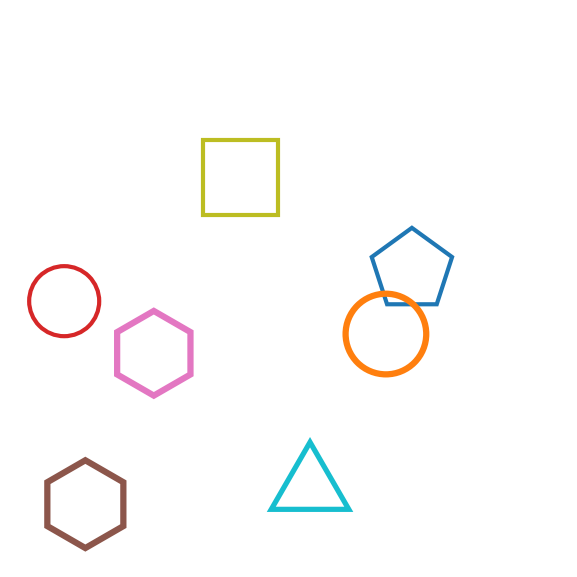[{"shape": "pentagon", "thickness": 2, "radius": 0.37, "center": [0.713, 0.531]}, {"shape": "circle", "thickness": 3, "radius": 0.35, "center": [0.668, 0.421]}, {"shape": "circle", "thickness": 2, "radius": 0.3, "center": [0.111, 0.478]}, {"shape": "hexagon", "thickness": 3, "radius": 0.38, "center": [0.148, 0.126]}, {"shape": "hexagon", "thickness": 3, "radius": 0.37, "center": [0.266, 0.387]}, {"shape": "square", "thickness": 2, "radius": 0.32, "center": [0.416, 0.692]}, {"shape": "triangle", "thickness": 2.5, "radius": 0.39, "center": [0.537, 0.156]}]